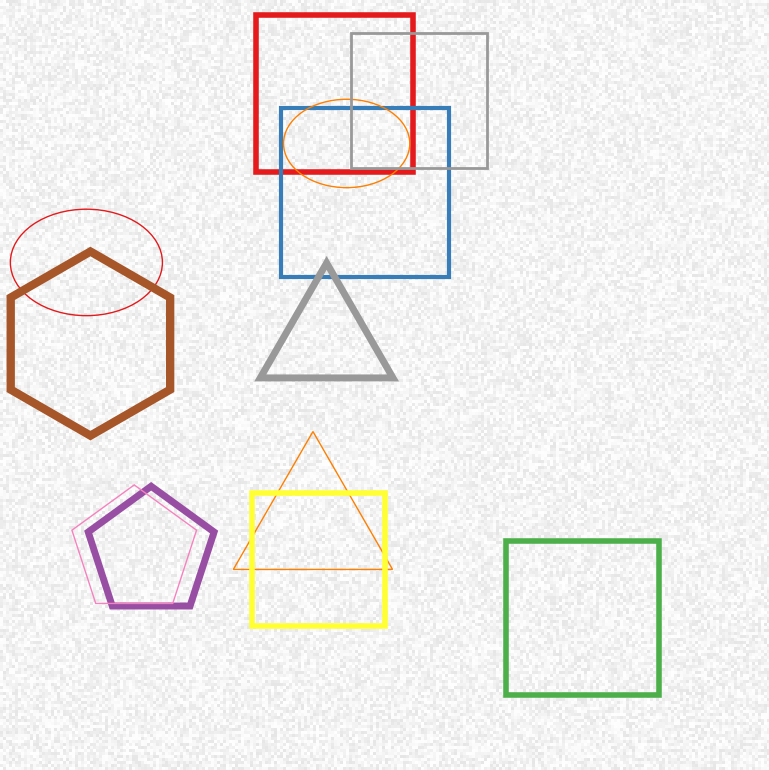[{"shape": "oval", "thickness": 0.5, "radius": 0.49, "center": [0.112, 0.659]}, {"shape": "square", "thickness": 2, "radius": 0.51, "center": [0.434, 0.879]}, {"shape": "square", "thickness": 1.5, "radius": 0.55, "center": [0.474, 0.75]}, {"shape": "square", "thickness": 2, "radius": 0.5, "center": [0.756, 0.197]}, {"shape": "pentagon", "thickness": 2.5, "radius": 0.43, "center": [0.196, 0.283]}, {"shape": "oval", "thickness": 0.5, "radius": 0.41, "center": [0.45, 0.814]}, {"shape": "triangle", "thickness": 0.5, "radius": 0.6, "center": [0.406, 0.32]}, {"shape": "square", "thickness": 2, "radius": 0.43, "center": [0.414, 0.273]}, {"shape": "hexagon", "thickness": 3, "radius": 0.6, "center": [0.117, 0.554]}, {"shape": "pentagon", "thickness": 0.5, "radius": 0.43, "center": [0.174, 0.285]}, {"shape": "square", "thickness": 1, "radius": 0.44, "center": [0.544, 0.87]}, {"shape": "triangle", "thickness": 2.5, "radius": 0.5, "center": [0.424, 0.559]}]